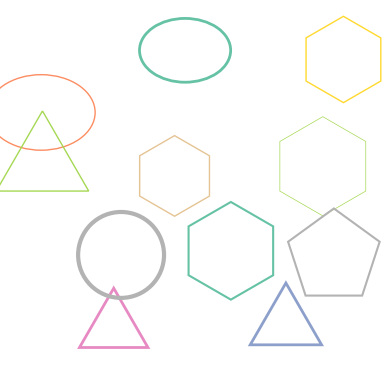[{"shape": "oval", "thickness": 2, "radius": 0.59, "center": [0.481, 0.869]}, {"shape": "hexagon", "thickness": 1.5, "radius": 0.63, "center": [0.6, 0.349]}, {"shape": "oval", "thickness": 1, "radius": 0.7, "center": [0.107, 0.708]}, {"shape": "triangle", "thickness": 2, "radius": 0.54, "center": [0.743, 0.158]}, {"shape": "triangle", "thickness": 2, "radius": 0.51, "center": [0.295, 0.149]}, {"shape": "hexagon", "thickness": 0.5, "radius": 0.64, "center": [0.838, 0.568]}, {"shape": "triangle", "thickness": 1, "radius": 0.69, "center": [0.11, 0.573]}, {"shape": "hexagon", "thickness": 1, "radius": 0.56, "center": [0.892, 0.846]}, {"shape": "hexagon", "thickness": 1, "radius": 0.52, "center": [0.453, 0.543]}, {"shape": "circle", "thickness": 3, "radius": 0.56, "center": [0.314, 0.338]}, {"shape": "pentagon", "thickness": 1.5, "radius": 0.63, "center": [0.867, 0.333]}]